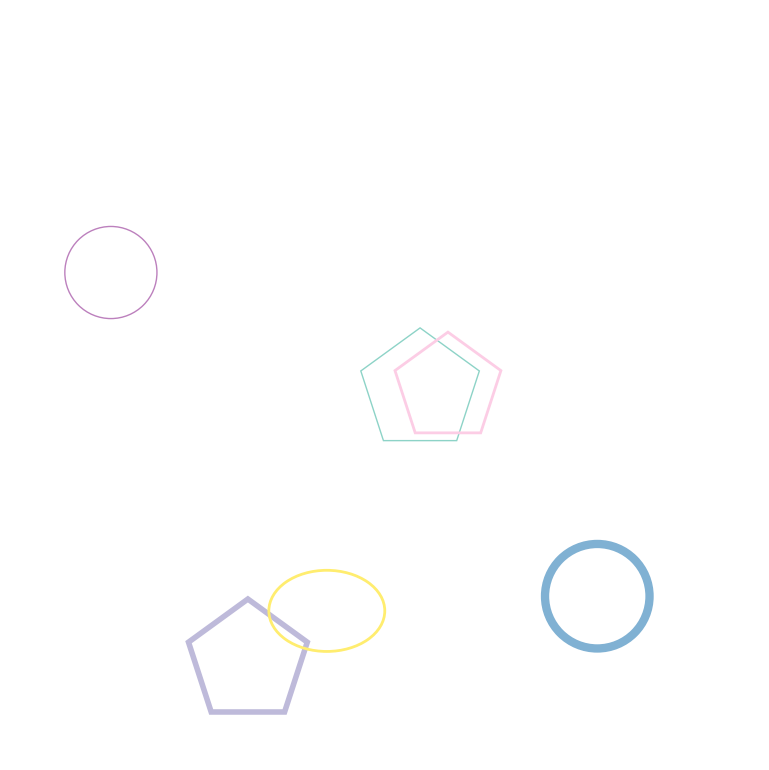[{"shape": "pentagon", "thickness": 0.5, "radius": 0.4, "center": [0.546, 0.493]}, {"shape": "pentagon", "thickness": 2, "radius": 0.41, "center": [0.322, 0.141]}, {"shape": "circle", "thickness": 3, "radius": 0.34, "center": [0.776, 0.226]}, {"shape": "pentagon", "thickness": 1, "radius": 0.36, "center": [0.582, 0.496]}, {"shape": "circle", "thickness": 0.5, "radius": 0.3, "center": [0.144, 0.646]}, {"shape": "oval", "thickness": 1, "radius": 0.38, "center": [0.424, 0.207]}]